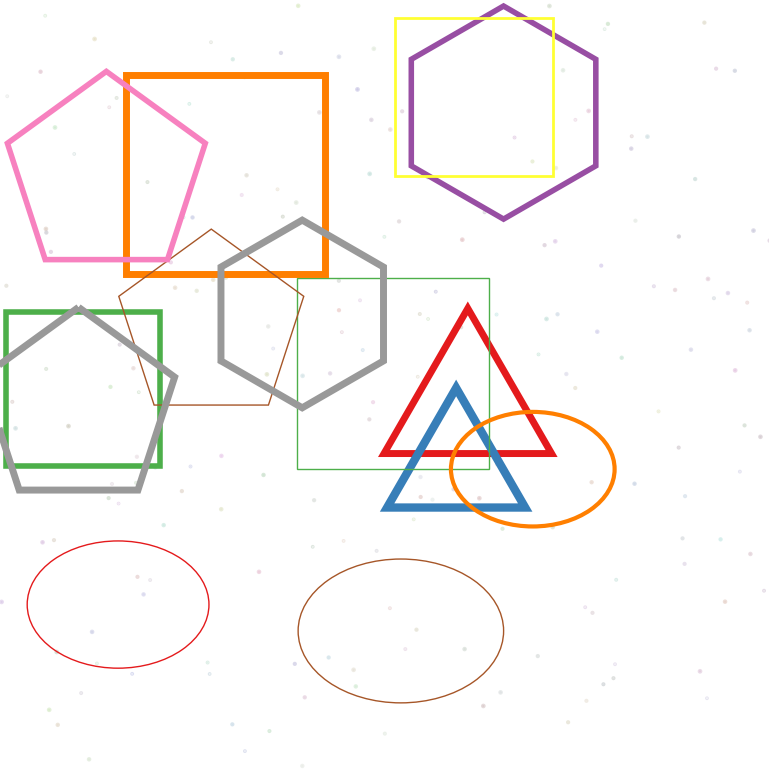[{"shape": "triangle", "thickness": 2.5, "radius": 0.63, "center": [0.608, 0.474]}, {"shape": "oval", "thickness": 0.5, "radius": 0.59, "center": [0.153, 0.215]}, {"shape": "triangle", "thickness": 3, "radius": 0.52, "center": [0.592, 0.393]}, {"shape": "square", "thickness": 2, "radius": 0.5, "center": [0.108, 0.495]}, {"shape": "square", "thickness": 0.5, "radius": 0.62, "center": [0.511, 0.515]}, {"shape": "hexagon", "thickness": 2, "radius": 0.69, "center": [0.654, 0.854]}, {"shape": "oval", "thickness": 1.5, "radius": 0.53, "center": [0.692, 0.391]}, {"shape": "square", "thickness": 2.5, "radius": 0.65, "center": [0.293, 0.774]}, {"shape": "square", "thickness": 1, "radius": 0.51, "center": [0.616, 0.874]}, {"shape": "oval", "thickness": 0.5, "radius": 0.67, "center": [0.521, 0.181]}, {"shape": "pentagon", "thickness": 0.5, "radius": 0.63, "center": [0.274, 0.576]}, {"shape": "pentagon", "thickness": 2, "radius": 0.68, "center": [0.138, 0.772]}, {"shape": "pentagon", "thickness": 2.5, "radius": 0.66, "center": [0.102, 0.47]}, {"shape": "hexagon", "thickness": 2.5, "radius": 0.61, "center": [0.393, 0.592]}]